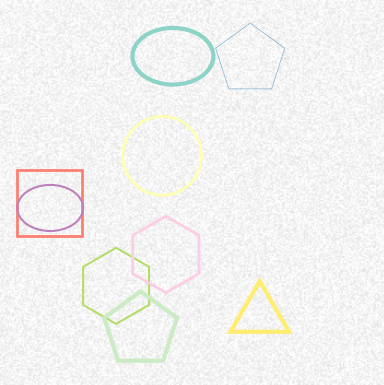[{"shape": "oval", "thickness": 3, "radius": 0.53, "center": [0.449, 0.854]}, {"shape": "circle", "thickness": 2, "radius": 0.51, "center": [0.421, 0.595]}, {"shape": "square", "thickness": 2, "radius": 0.42, "center": [0.129, 0.473]}, {"shape": "pentagon", "thickness": 0.5, "radius": 0.47, "center": [0.65, 0.846]}, {"shape": "hexagon", "thickness": 1.5, "radius": 0.49, "center": [0.302, 0.258]}, {"shape": "hexagon", "thickness": 2, "radius": 0.5, "center": [0.431, 0.339]}, {"shape": "oval", "thickness": 1.5, "radius": 0.43, "center": [0.13, 0.46]}, {"shape": "pentagon", "thickness": 3, "radius": 0.5, "center": [0.365, 0.144]}, {"shape": "triangle", "thickness": 3, "radius": 0.44, "center": [0.675, 0.182]}]